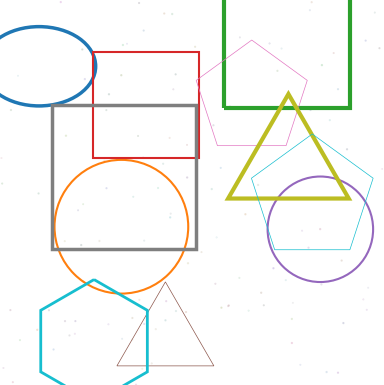[{"shape": "oval", "thickness": 2.5, "radius": 0.74, "center": [0.101, 0.828]}, {"shape": "circle", "thickness": 1.5, "radius": 0.87, "center": [0.315, 0.411]}, {"shape": "square", "thickness": 3, "radius": 0.82, "center": [0.745, 0.883]}, {"shape": "square", "thickness": 1.5, "radius": 0.69, "center": [0.38, 0.728]}, {"shape": "circle", "thickness": 1.5, "radius": 0.69, "center": [0.832, 0.404]}, {"shape": "triangle", "thickness": 0.5, "radius": 0.73, "center": [0.43, 0.122]}, {"shape": "pentagon", "thickness": 0.5, "radius": 0.76, "center": [0.654, 0.744]}, {"shape": "square", "thickness": 2.5, "radius": 0.94, "center": [0.323, 0.54]}, {"shape": "triangle", "thickness": 3, "radius": 0.9, "center": [0.749, 0.575]}, {"shape": "hexagon", "thickness": 2, "radius": 0.8, "center": [0.244, 0.114]}, {"shape": "pentagon", "thickness": 0.5, "radius": 0.83, "center": [0.811, 0.486]}]